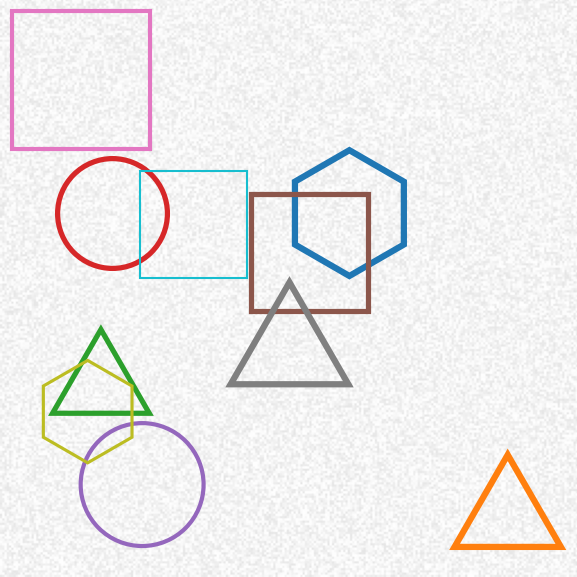[{"shape": "hexagon", "thickness": 3, "radius": 0.54, "center": [0.605, 0.63]}, {"shape": "triangle", "thickness": 3, "radius": 0.53, "center": [0.879, 0.105]}, {"shape": "triangle", "thickness": 2.5, "radius": 0.48, "center": [0.175, 0.332]}, {"shape": "circle", "thickness": 2.5, "radius": 0.48, "center": [0.195, 0.629]}, {"shape": "circle", "thickness": 2, "radius": 0.53, "center": [0.246, 0.16]}, {"shape": "square", "thickness": 2.5, "radius": 0.51, "center": [0.536, 0.562]}, {"shape": "square", "thickness": 2, "radius": 0.6, "center": [0.14, 0.861]}, {"shape": "triangle", "thickness": 3, "radius": 0.59, "center": [0.501, 0.393]}, {"shape": "hexagon", "thickness": 1.5, "radius": 0.44, "center": [0.152, 0.286]}, {"shape": "square", "thickness": 1, "radius": 0.46, "center": [0.335, 0.61]}]